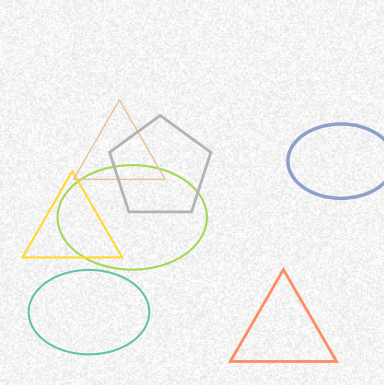[{"shape": "oval", "thickness": 1.5, "radius": 0.78, "center": [0.231, 0.189]}, {"shape": "triangle", "thickness": 2, "radius": 0.8, "center": [0.736, 0.141]}, {"shape": "oval", "thickness": 2.5, "radius": 0.69, "center": [0.886, 0.581]}, {"shape": "oval", "thickness": 1.5, "radius": 0.97, "center": [0.344, 0.435]}, {"shape": "triangle", "thickness": 1.5, "radius": 0.75, "center": [0.188, 0.406]}, {"shape": "triangle", "thickness": 1, "radius": 0.69, "center": [0.31, 0.603]}, {"shape": "pentagon", "thickness": 2, "radius": 0.69, "center": [0.416, 0.562]}]